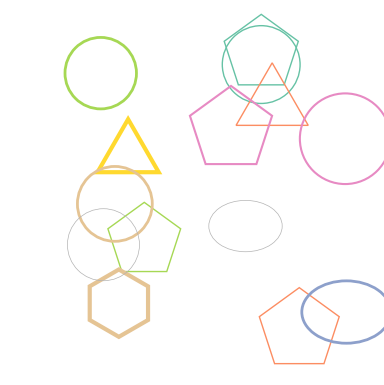[{"shape": "pentagon", "thickness": 1, "radius": 0.51, "center": [0.679, 0.861]}, {"shape": "circle", "thickness": 1, "radius": 0.51, "center": [0.678, 0.832]}, {"shape": "triangle", "thickness": 1, "radius": 0.54, "center": [0.707, 0.729]}, {"shape": "pentagon", "thickness": 1, "radius": 0.55, "center": [0.777, 0.144]}, {"shape": "oval", "thickness": 2, "radius": 0.58, "center": [0.9, 0.19]}, {"shape": "pentagon", "thickness": 1.5, "radius": 0.56, "center": [0.6, 0.665]}, {"shape": "circle", "thickness": 1.5, "radius": 0.59, "center": [0.897, 0.64]}, {"shape": "circle", "thickness": 2, "radius": 0.46, "center": [0.262, 0.81]}, {"shape": "pentagon", "thickness": 1, "radius": 0.5, "center": [0.375, 0.375]}, {"shape": "triangle", "thickness": 3, "radius": 0.46, "center": [0.333, 0.599]}, {"shape": "circle", "thickness": 2, "radius": 0.49, "center": [0.298, 0.47]}, {"shape": "hexagon", "thickness": 3, "radius": 0.44, "center": [0.309, 0.213]}, {"shape": "circle", "thickness": 0.5, "radius": 0.47, "center": [0.269, 0.364]}, {"shape": "oval", "thickness": 0.5, "radius": 0.48, "center": [0.638, 0.413]}]